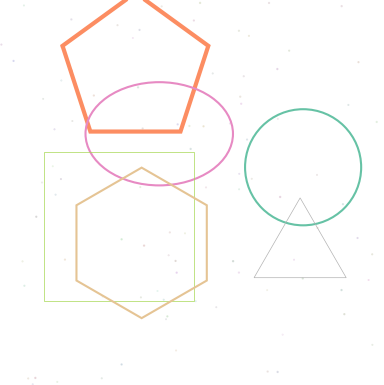[{"shape": "circle", "thickness": 1.5, "radius": 0.75, "center": [0.787, 0.566]}, {"shape": "pentagon", "thickness": 3, "radius": 1.0, "center": [0.352, 0.819]}, {"shape": "oval", "thickness": 1.5, "radius": 0.96, "center": [0.414, 0.653]}, {"shape": "square", "thickness": 0.5, "radius": 0.97, "center": [0.309, 0.412]}, {"shape": "hexagon", "thickness": 1.5, "radius": 0.98, "center": [0.368, 0.369]}, {"shape": "triangle", "thickness": 0.5, "radius": 0.69, "center": [0.78, 0.348]}]